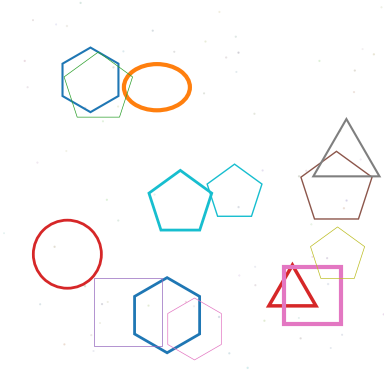[{"shape": "hexagon", "thickness": 2, "radius": 0.49, "center": [0.434, 0.181]}, {"shape": "hexagon", "thickness": 1.5, "radius": 0.42, "center": [0.235, 0.793]}, {"shape": "oval", "thickness": 3, "radius": 0.43, "center": [0.408, 0.774]}, {"shape": "pentagon", "thickness": 0.5, "radius": 0.47, "center": [0.255, 0.771]}, {"shape": "triangle", "thickness": 2.5, "radius": 0.35, "center": [0.76, 0.241]}, {"shape": "circle", "thickness": 2, "radius": 0.44, "center": [0.175, 0.34]}, {"shape": "square", "thickness": 0.5, "radius": 0.44, "center": [0.333, 0.189]}, {"shape": "pentagon", "thickness": 1, "radius": 0.49, "center": [0.874, 0.51]}, {"shape": "hexagon", "thickness": 0.5, "radius": 0.4, "center": [0.505, 0.145]}, {"shape": "square", "thickness": 3, "radius": 0.37, "center": [0.812, 0.233]}, {"shape": "triangle", "thickness": 1.5, "radius": 0.5, "center": [0.9, 0.592]}, {"shape": "pentagon", "thickness": 0.5, "radius": 0.37, "center": [0.877, 0.337]}, {"shape": "pentagon", "thickness": 1, "radius": 0.37, "center": [0.609, 0.499]}, {"shape": "pentagon", "thickness": 2, "radius": 0.43, "center": [0.468, 0.472]}]